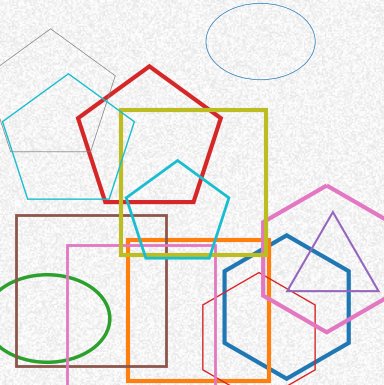[{"shape": "hexagon", "thickness": 3, "radius": 0.93, "center": [0.745, 0.202]}, {"shape": "oval", "thickness": 0.5, "radius": 0.71, "center": [0.677, 0.892]}, {"shape": "square", "thickness": 3, "radius": 0.92, "center": [0.515, 0.193]}, {"shape": "oval", "thickness": 2.5, "radius": 0.81, "center": [0.123, 0.173]}, {"shape": "hexagon", "thickness": 1, "radius": 0.84, "center": [0.673, 0.124]}, {"shape": "pentagon", "thickness": 3, "radius": 0.97, "center": [0.388, 0.633]}, {"shape": "triangle", "thickness": 1.5, "radius": 0.68, "center": [0.865, 0.312]}, {"shape": "square", "thickness": 2, "radius": 0.98, "center": [0.236, 0.245]}, {"shape": "hexagon", "thickness": 3, "radius": 0.95, "center": [0.849, 0.328]}, {"shape": "square", "thickness": 2, "radius": 0.96, "center": [0.367, 0.171]}, {"shape": "pentagon", "thickness": 0.5, "radius": 0.88, "center": [0.131, 0.749]}, {"shape": "square", "thickness": 3, "radius": 0.94, "center": [0.502, 0.526]}, {"shape": "pentagon", "thickness": 2, "radius": 0.7, "center": [0.461, 0.443]}, {"shape": "pentagon", "thickness": 1, "radius": 0.9, "center": [0.178, 0.628]}]